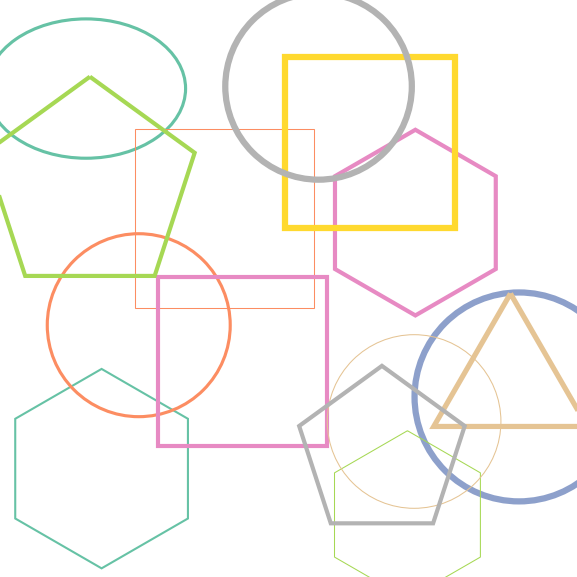[{"shape": "oval", "thickness": 1.5, "radius": 0.86, "center": [0.149, 0.846]}, {"shape": "hexagon", "thickness": 1, "radius": 0.86, "center": [0.176, 0.188]}, {"shape": "circle", "thickness": 1.5, "radius": 0.79, "center": [0.24, 0.436]}, {"shape": "square", "thickness": 0.5, "radius": 0.77, "center": [0.389, 0.621]}, {"shape": "circle", "thickness": 3, "radius": 0.9, "center": [0.899, 0.312]}, {"shape": "hexagon", "thickness": 2, "radius": 0.8, "center": [0.719, 0.614]}, {"shape": "square", "thickness": 2, "radius": 0.73, "center": [0.419, 0.373]}, {"shape": "pentagon", "thickness": 2, "radius": 0.95, "center": [0.156, 0.676]}, {"shape": "hexagon", "thickness": 0.5, "radius": 0.73, "center": [0.706, 0.107]}, {"shape": "square", "thickness": 3, "radius": 0.74, "center": [0.64, 0.752]}, {"shape": "triangle", "thickness": 2.5, "radius": 0.77, "center": [0.884, 0.337]}, {"shape": "circle", "thickness": 0.5, "radius": 0.75, "center": [0.717, 0.269]}, {"shape": "circle", "thickness": 3, "radius": 0.81, "center": [0.552, 0.85]}, {"shape": "pentagon", "thickness": 2, "radius": 0.75, "center": [0.661, 0.215]}]